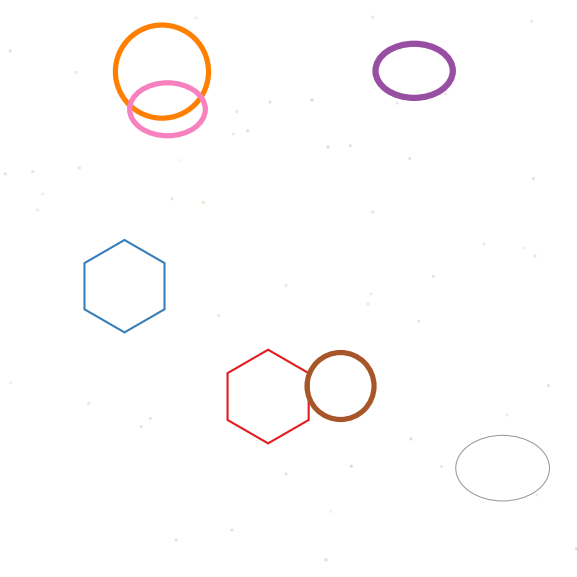[{"shape": "hexagon", "thickness": 1, "radius": 0.41, "center": [0.464, 0.312]}, {"shape": "hexagon", "thickness": 1, "radius": 0.4, "center": [0.216, 0.504]}, {"shape": "oval", "thickness": 3, "radius": 0.33, "center": [0.717, 0.876]}, {"shape": "circle", "thickness": 2.5, "radius": 0.4, "center": [0.28, 0.875]}, {"shape": "circle", "thickness": 2.5, "radius": 0.29, "center": [0.59, 0.331]}, {"shape": "oval", "thickness": 2.5, "radius": 0.33, "center": [0.29, 0.81]}, {"shape": "oval", "thickness": 0.5, "radius": 0.41, "center": [0.87, 0.188]}]